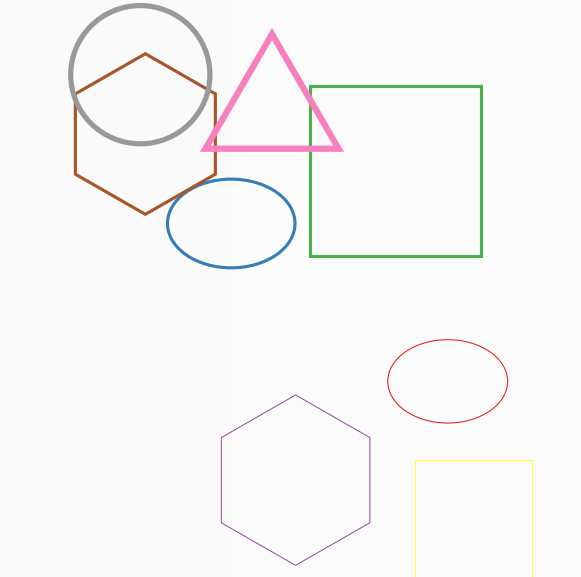[{"shape": "oval", "thickness": 0.5, "radius": 0.52, "center": [0.77, 0.339]}, {"shape": "oval", "thickness": 1.5, "radius": 0.55, "center": [0.398, 0.612]}, {"shape": "square", "thickness": 1.5, "radius": 0.73, "center": [0.68, 0.703]}, {"shape": "hexagon", "thickness": 0.5, "radius": 0.74, "center": [0.509, 0.168]}, {"shape": "square", "thickness": 0.5, "radius": 0.5, "center": [0.814, 0.101]}, {"shape": "hexagon", "thickness": 1.5, "radius": 0.7, "center": [0.25, 0.767]}, {"shape": "triangle", "thickness": 3, "radius": 0.66, "center": [0.468, 0.808]}, {"shape": "circle", "thickness": 2.5, "radius": 0.6, "center": [0.241, 0.87]}]